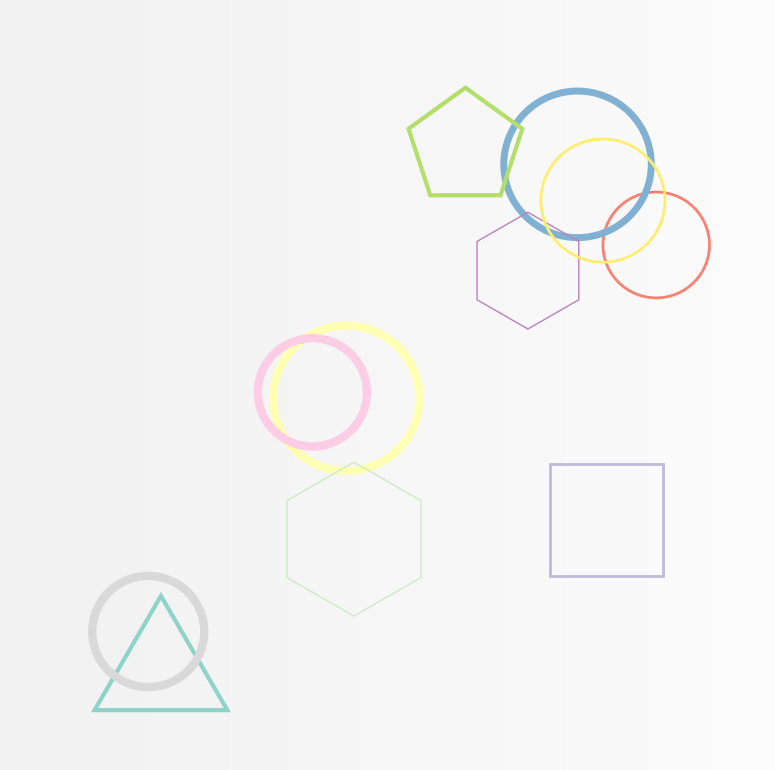[{"shape": "triangle", "thickness": 1.5, "radius": 0.49, "center": [0.208, 0.127]}, {"shape": "circle", "thickness": 3, "radius": 0.47, "center": [0.447, 0.483]}, {"shape": "square", "thickness": 1, "radius": 0.36, "center": [0.782, 0.324]}, {"shape": "circle", "thickness": 1, "radius": 0.34, "center": [0.847, 0.682]}, {"shape": "circle", "thickness": 2.5, "radius": 0.48, "center": [0.745, 0.787]}, {"shape": "pentagon", "thickness": 1.5, "radius": 0.39, "center": [0.601, 0.809]}, {"shape": "circle", "thickness": 3, "radius": 0.35, "center": [0.403, 0.49]}, {"shape": "circle", "thickness": 3, "radius": 0.36, "center": [0.191, 0.18]}, {"shape": "hexagon", "thickness": 0.5, "radius": 0.38, "center": [0.681, 0.649]}, {"shape": "hexagon", "thickness": 0.5, "radius": 0.5, "center": [0.457, 0.3]}, {"shape": "circle", "thickness": 1, "radius": 0.4, "center": [0.778, 0.74]}]